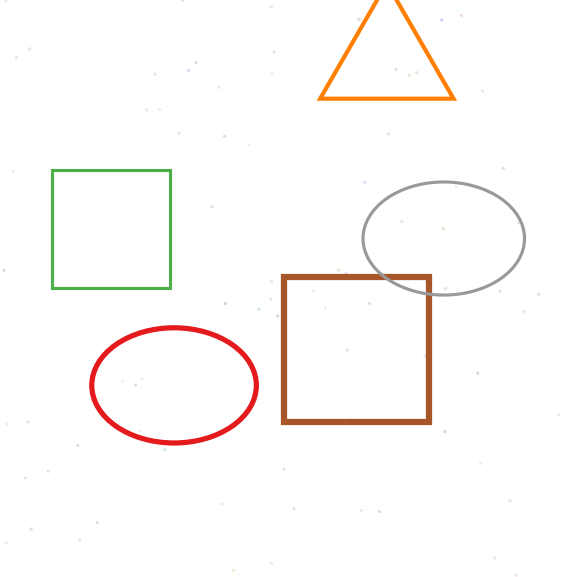[{"shape": "oval", "thickness": 2.5, "radius": 0.71, "center": [0.301, 0.332]}, {"shape": "square", "thickness": 1.5, "radius": 0.51, "center": [0.192, 0.602]}, {"shape": "triangle", "thickness": 2, "radius": 0.67, "center": [0.67, 0.895]}, {"shape": "square", "thickness": 3, "radius": 0.63, "center": [0.617, 0.394]}, {"shape": "oval", "thickness": 1.5, "radius": 0.7, "center": [0.768, 0.586]}]